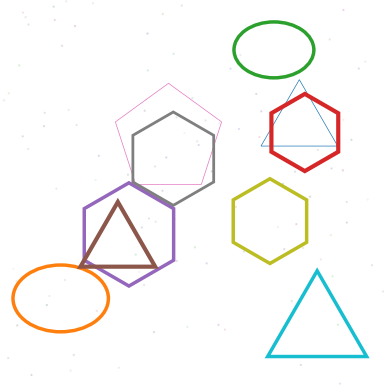[{"shape": "triangle", "thickness": 0.5, "radius": 0.58, "center": [0.777, 0.678]}, {"shape": "oval", "thickness": 2.5, "radius": 0.62, "center": [0.158, 0.225]}, {"shape": "oval", "thickness": 2.5, "radius": 0.52, "center": [0.711, 0.87]}, {"shape": "hexagon", "thickness": 3, "radius": 0.5, "center": [0.792, 0.656]}, {"shape": "hexagon", "thickness": 2.5, "radius": 0.67, "center": [0.335, 0.391]}, {"shape": "triangle", "thickness": 3, "radius": 0.56, "center": [0.306, 0.363]}, {"shape": "pentagon", "thickness": 0.5, "radius": 0.73, "center": [0.438, 0.639]}, {"shape": "hexagon", "thickness": 2, "radius": 0.61, "center": [0.45, 0.588]}, {"shape": "hexagon", "thickness": 2.5, "radius": 0.55, "center": [0.701, 0.426]}, {"shape": "triangle", "thickness": 2.5, "radius": 0.74, "center": [0.824, 0.148]}]